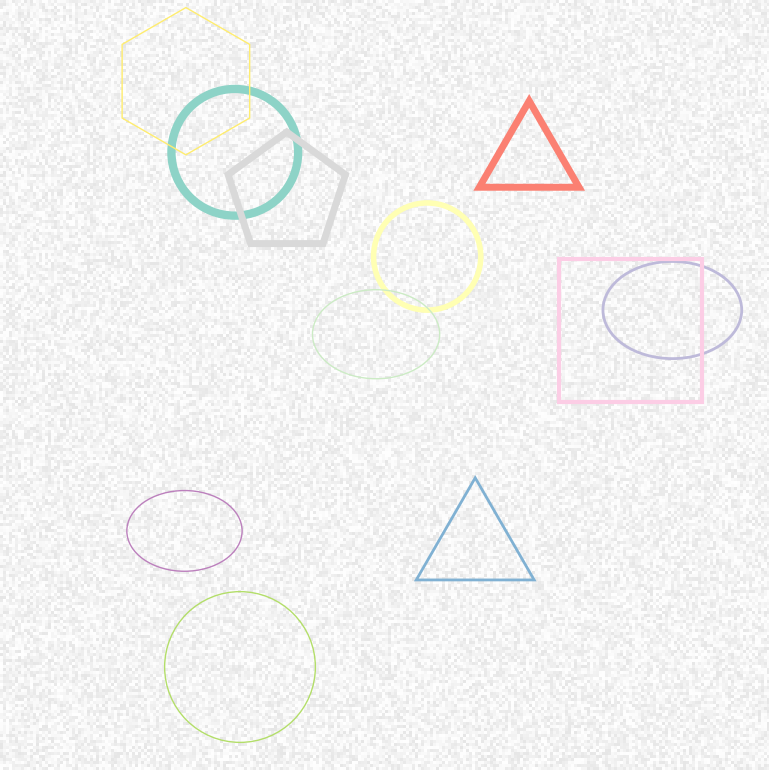[{"shape": "circle", "thickness": 3, "radius": 0.41, "center": [0.305, 0.802]}, {"shape": "circle", "thickness": 2, "radius": 0.35, "center": [0.555, 0.667]}, {"shape": "oval", "thickness": 1, "radius": 0.45, "center": [0.873, 0.597]}, {"shape": "triangle", "thickness": 2.5, "radius": 0.37, "center": [0.687, 0.794]}, {"shape": "triangle", "thickness": 1, "radius": 0.44, "center": [0.617, 0.291]}, {"shape": "circle", "thickness": 0.5, "radius": 0.49, "center": [0.312, 0.134]}, {"shape": "square", "thickness": 1.5, "radius": 0.46, "center": [0.819, 0.57]}, {"shape": "pentagon", "thickness": 2.5, "radius": 0.4, "center": [0.372, 0.748]}, {"shape": "oval", "thickness": 0.5, "radius": 0.37, "center": [0.24, 0.311]}, {"shape": "oval", "thickness": 0.5, "radius": 0.41, "center": [0.488, 0.566]}, {"shape": "hexagon", "thickness": 0.5, "radius": 0.48, "center": [0.241, 0.895]}]